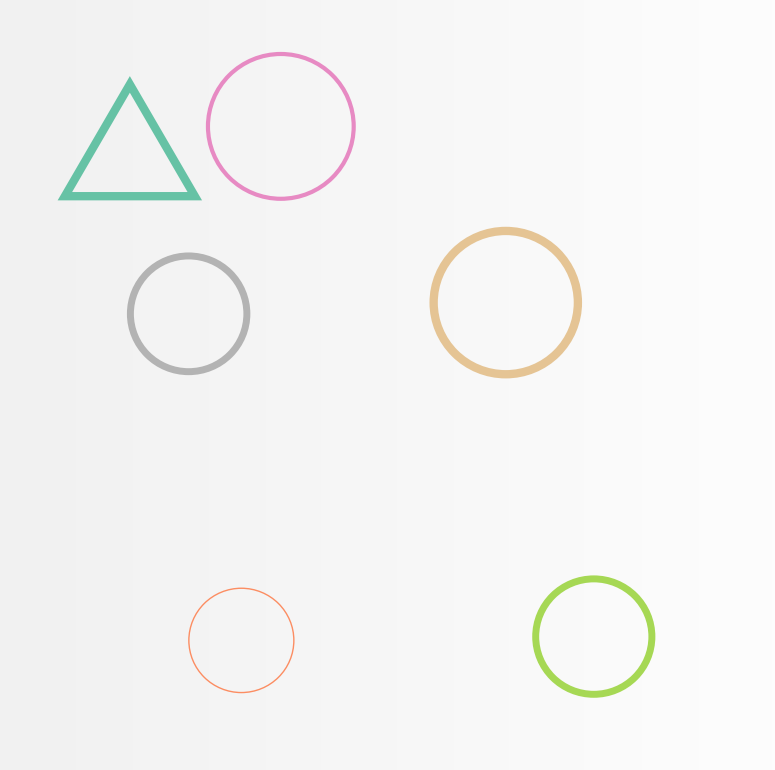[{"shape": "triangle", "thickness": 3, "radius": 0.48, "center": [0.168, 0.794]}, {"shape": "circle", "thickness": 0.5, "radius": 0.34, "center": [0.311, 0.168]}, {"shape": "circle", "thickness": 1.5, "radius": 0.47, "center": [0.362, 0.836]}, {"shape": "circle", "thickness": 2.5, "radius": 0.37, "center": [0.766, 0.173]}, {"shape": "circle", "thickness": 3, "radius": 0.47, "center": [0.653, 0.607]}, {"shape": "circle", "thickness": 2.5, "radius": 0.38, "center": [0.243, 0.592]}]